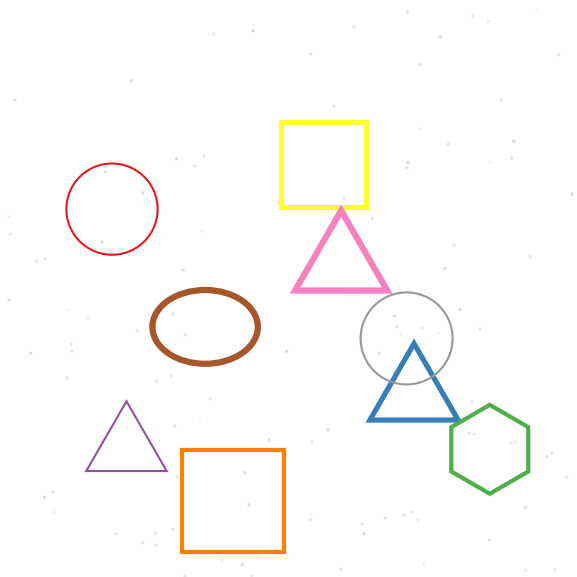[{"shape": "circle", "thickness": 1, "radius": 0.4, "center": [0.194, 0.637]}, {"shape": "triangle", "thickness": 2.5, "radius": 0.44, "center": [0.717, 0.316]}, {"shape": "hexagon", "thickness": 2, "radius": 0.38, "center": [0.848, 0.221]}, {"shape": "triangle", "thickness": 1, "radius": 0.4, "center": [0.219, 0.224]}, {"shape": "square", "thickness": 2, "radius": 0.44, "center": [0.403, 0.132]}, {"shape": "square", "thickness": 2.5, "radius": 0.37, "center": [0.56, 0.714]}, {"shape": "oval", "thickness": 3, "radius": 0.46, "center": [0.355, 0.433]}, {"shape": "triangle", "thickness": 3, "radius": 0.46, "center": [0.591, 0.542]}, {"shape": "circle", "thickness": 1, "radius": 0.4, "center": [0.704, 0.413]}]